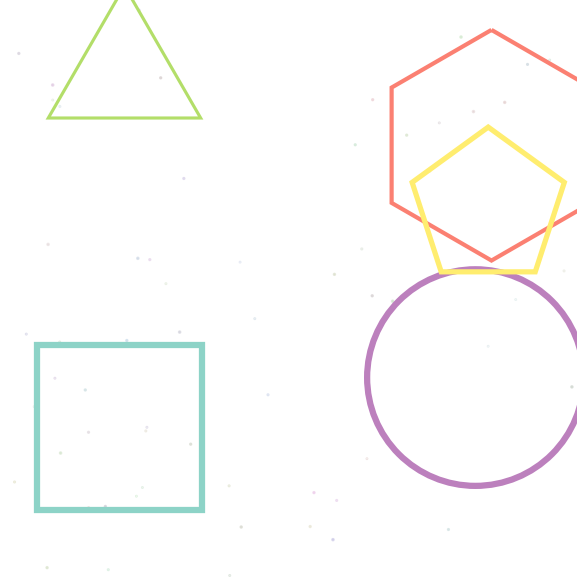[{"shape": "square", "thickness": 3, "radius": 0.71, "center": [0.207, 0.258]}, {"shape": "hexagon", "thickness": 2, "radius": 1.0, "center": [0.851, 0.748]}, {"shape": "triangle", "thickness": 1.5, "radius": 0.76, "center": [0.216, 0.871]}, {"shape": "circle", "thickness": 3, "radius": 0.94, "center": [0.823, 0.345]}, {"shape": "pentagon", "thickness": 2.5, "radius": 0.69, "center": [0.845, 0.641]}]